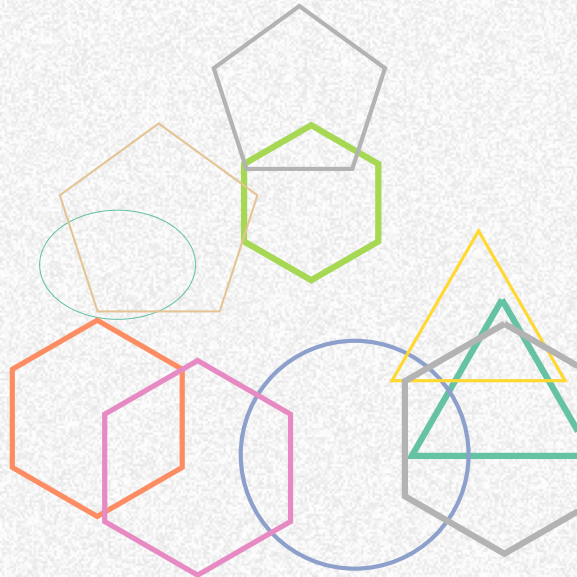[{"shape": "oval", "thickness": 0.5, "radius": 0.68, "center": [0.204, 0.541]}, {"shape": "triangle", "thickness": 3, "radius": 0.9, "center": [0.869, 0.3]}, {"shape": "hexagon", "thickness": 2.5, "radius": 0.85, "center": [0.168, 0.275]}, {"shape": "circle", "thickness": 2, "radius": 0.99, "center": [0.614, 0.212]}, {"shape": "hexagon", "thickness": 2.5, "radius": 0.93, "center": [0.342, 0.189]}, {"shape": "hexagon", "thickness": 3, "radius": 0.67, "center": [0.539, 0.648]}, {"shape": "triangle", "thickness": 1.5, "radius": 0.87, "center": [0.829, 0.426]}, {"shape": "pentagon", "thickness": 1, "radius": 0.9, "center": [0.275, 0.605]}, {"shape": "hexagon", "thickness": 3, "radius": 1.0, "center": [0.874, 0.239]}, {"shape": "pentagon", "thickness": 2, "radius": 0.78, "center": [0.518, 0.833]}]